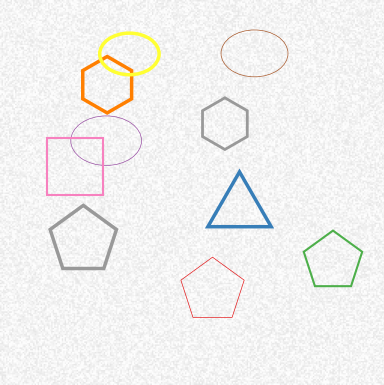[{"shape": "pentagon", "thickness": 0.5, "radius": 0.43, "center": [0.552, 0.246]}, {"shape": "triangle", "thickness": 2.5, "radius": 0.47, "center": [0.622, 0.459]}, {"shape": "pentagon", "thickness": 1.5, "radius": 0.4, "center": [0.865, 0.321]}, {"shape": "oval", "thickness": 0.5, "radius": 0.46, "center": [0.276, 0.635]}, {"shape": "hexagon", "thickness": 2.5, "radius": 0.37, "center": [0.278, 0.78]}, {"shape": "oval", "thickness": 2.5, "radius": 0.39, "center": [0.336, 0.86]}, {"shape": "oval", "thickness": 0.5, "radius": 0.43, "center": [0.661, 0.861]}, {"shape": "square", "thickness": 1.5, "radius": 0.37, "center": [0.195, 0.567]}, {"shape": "hexagon", "thickness": 2, "radius": 0.34, "center": [0.584, 0.679]}, {"shape": "pentagon", "thickness": 2.5, "radius": 0.45, "center": [0.216, 0.376]}]